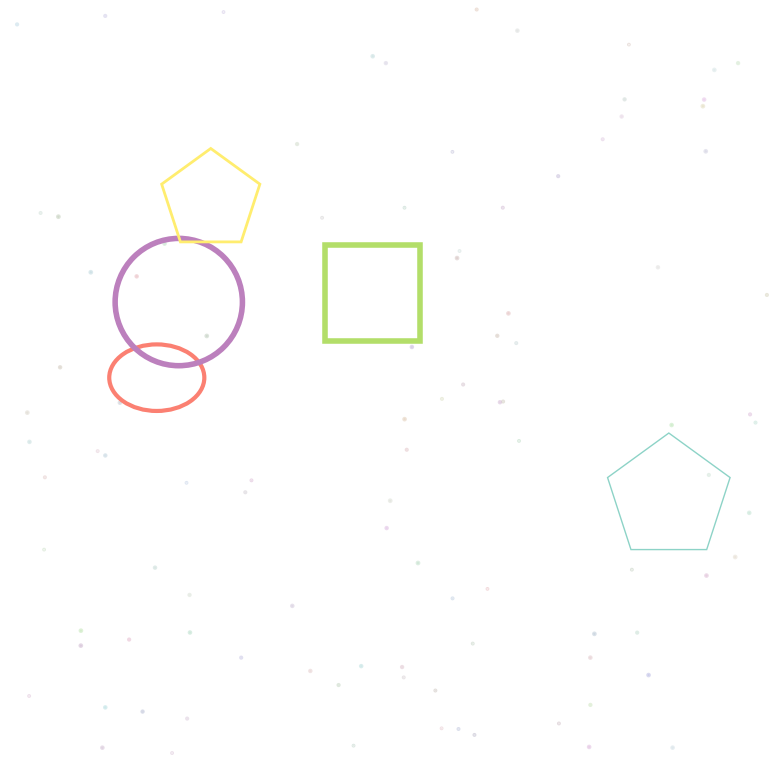[{"shape": "pentagon", "thickness": 0.5, "radius": 0.42, "center": [0.869, 0.354]}, {"shape": "oval", "thickness": 1.5, "radius": 0.31, "center": [0.204, 0.51]}, {"shape": "square", "thickness": 2, "radius": 0.31, "center": [0.484, 0.619]}, {"shape": "circle", "thickness": 2, "radius": 0.41, "center": [0.232, 0.608]}, {"shape": "pentagon", "thickness": 1, "radius": 0.34, "center": [0.274, 0.74]}]